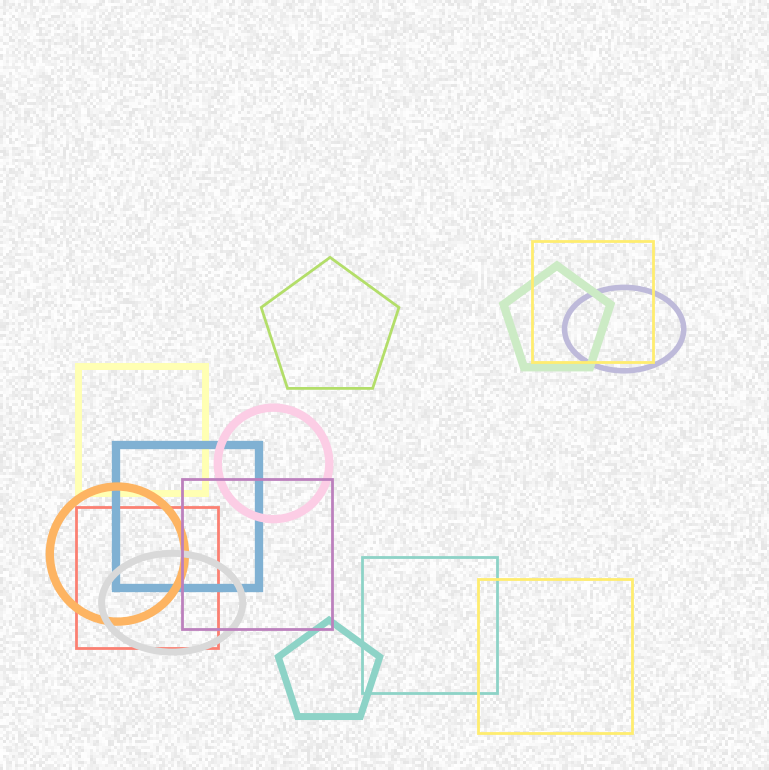[{"shape": "square", "thickness": 1, "radius": 0.44, "center": [0.558, 0.188]}, {"shape": "pentagon", "thickness": 2.5, "radius": 0.35, "center": [0.427, 0.125]}, {"shape": "square", "thickness": 2.5, "radius": 0.41, "center": [0.183, 0.442]}, {"shape": "oval", "thickness": 2, "radius": 0.39, "center": [0.811, 0.573]}, {"shape": "square", "thickness": 1, "radius": 0.46, "center": [0.191, 0.25]}, {"shape": "square", "thickness": 3, "radius": 0.46, "center": [0.243, 0.329]}, {"shape": "circle", "thickness": 3, "radius": 0.44, "center": [0.152, 0.28]}, {"shape": "pentagon", "thickness": 1, "radius": 0.47, "center": [0.429, 0.572]}, {"shape": "circle", "thickness": 3, "radius": 0.36, "center": [0.355, 0.398]}, {"shape": "oval", "thickness": 2.5, "radius": 0.46, "center": [0.224, 0.217]}, {"shape": "square", "thickness": 1, "radius": 0.49, "center": [0.334, 0.281]}, {"shape": "pentagon", "thickness": 3, "radius": 0.36, "center": [0.723, 0.582]}, {"shape": "square", "thickness": 1, "radius": 0.39, "center": [0.769, 0.608]}, {"shape": "square", "thickness": 1, "radius": 0.5, "center": [0.721, 0.148]}]